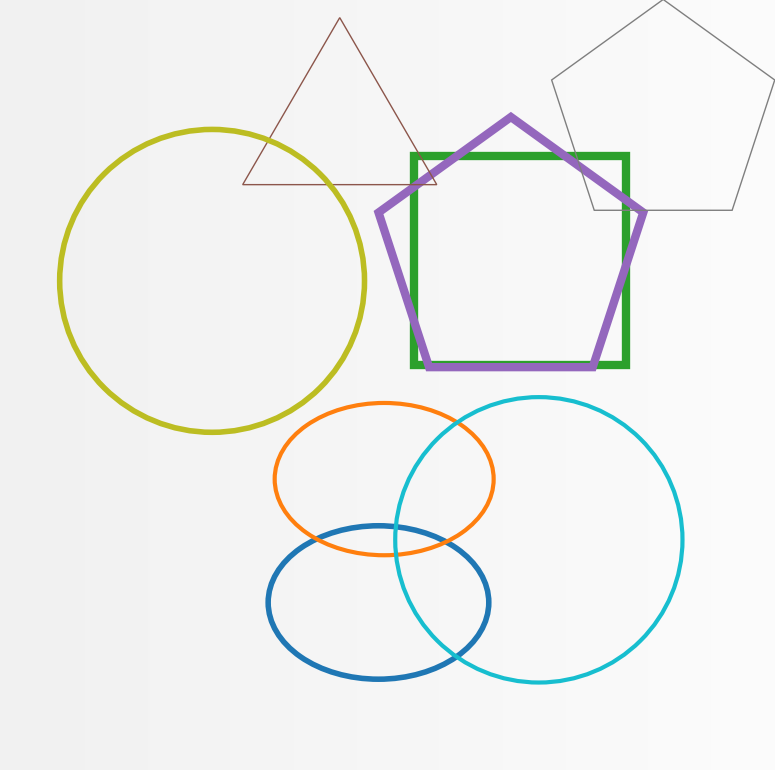[{"shape": "oval", "thickness": 2, "radius": 0.71, "center": [0.488, 0.218]}, {"shape": "oval", "thickness": 1.5, "radius": 0.71, "center": [0.496, 0.378]}, {"shape": "square", "thickness": 3, "radius": 0.68, "center": [0.671, 0.662]}, {"shape": "pentagon", "thickness": 3, "radius": 0.9, "center": [0.659, 0.668]}, {"shape": "triangle", "thickness": 0.5, "radius": 0.72, "center": [0.438, 0.832]}, {"shape": "pentagon", "thickness": 0.5, "radius": 0.76, "center": [0.856, 0.849]}, {"shape": "circle", "thickness": 2, "radius": 0.98, "center": [0.274, 0.635]}, {"shape": "circle", "thickness": 1.5, "radius": 0.93, "center": [0.695, 0.299]}]